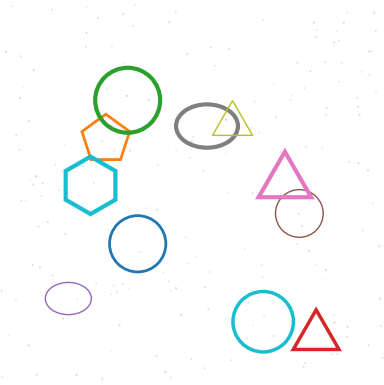[{"shape": "circle", "thickness": 2, "radius": 0.37, "center": [0.358, 0.367]}, {"shape": "pentagon", "thickness": 2, "radius": 0.33, "center": [0.275, 0.638]}, {"shape": "circle", "thickness": 3, "radius": 0.42, "center": [0.332, 0.74]}, {"shape": "triangle", "thickness": 2.5, "radius": 0.34, "center": [0.821, 0.127]}, {"shape": "oval", "thickness": 1, "radius": 0.3, "center": [0.178, 0.225]}, {"shape": "circle", "thickness": 1, "radius": 0.31, "center": [0.778, 0.446]}, {"shape": "triangle", "thickness": 3, "radius": 0.39, "center": [0.74, 0.527]}, {"shape": "oval", "thickness": 3, "radius": 0.4, "center": [0.538, 0.673]}, {"shape": "triangle", "thickness": 1, "radius": 0.3, "center": [0.604, 0.678]}, {"shape": "circle", "thickness": 2.5, "radius": 0.39, "center": [0.684, 0.164]}, {"shape": "hexagon", "thickness": 3, "radius": 0.37, "center": [0.235, 0.519]}]